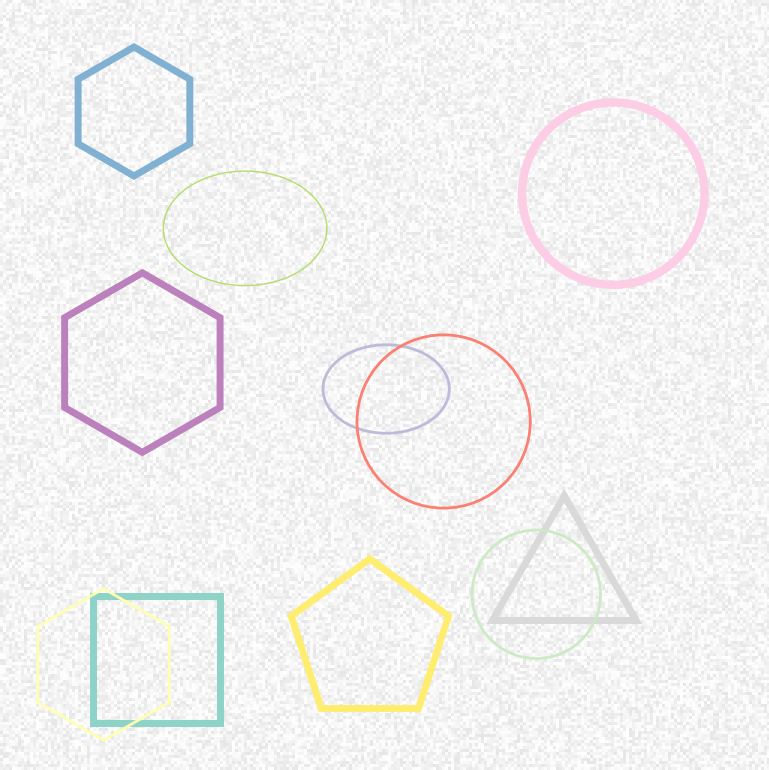[{"shape": "square", "thickness": 2.5, "radius": 0.41, "center": [0.204, 0.143]}, {"shape": "hexagon", "thickness": 1, "radius": 0.49, "center": [0.134, 0.137]}, {"shape": "oval", "thickness": 1, "radius": 0.41, "center": [0.501, 0.495]}, {"shape": "circle", "thickness": 1, "radius": 0.56, "center": [0.576, 0.453]}, {"shape": "hexagon", "thickness": 2.5, "radius": 0.42, "center": [0.174, 0.855]}, {"shape": "oval", "thickness": 0.5, "radius": 0.53, "center": [0.318, 0.703]}, {"shape": "circle", "thickness": 3, "radius": 0.59, "center": [0.796, 0.749]}, {"shape": "triangle", "thickness": 2.5, "radius": 0.54, "center": [0.733, 0.248]}, {"shape": "hexagon", "thickness": 2.5, "radius": 0.58, "center": [0.185, 0.529]}, {"shape": "circle", "thickness": 1, "radius": 0.42, "center": [0.696, 0.228]}, {"shape": "pentagon", "thickness": 2.5, "radius": 0.54, "center": [0.48, 0.167]}]